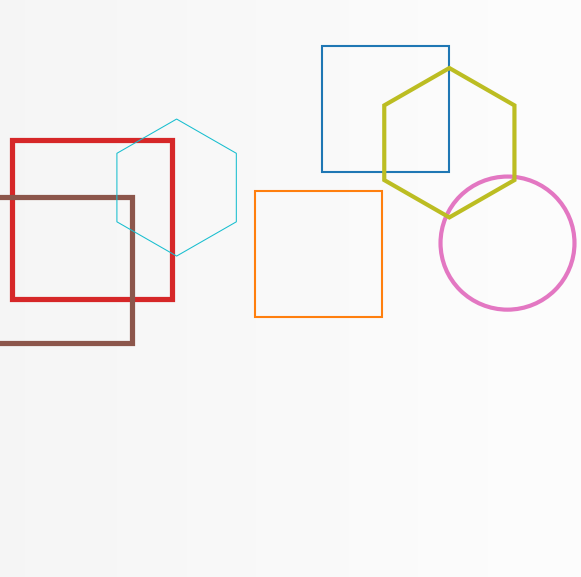[{"shape": "square", "thickness": 1, "radius": 0.55, "center": [0.663, 0.811]}, {"shape": "square", "thickness": 1, "radius": 0.55, "center": [0.547, 0.56]}, {"shape": "square", "thickness": 2.5, "radius": 0.69, "center": [0.158, 0.62]}, {"shape": "square", "thickness": 2.5, "radius": 0.63, "center": [0.101, 0.532]}, {"shape": "circle", "thickness": 2, "radius": 0.58, "center": [0.873, 0.578]}, {"shape": "hexagon", "thickness": 2, "radius": 0.65, "center": [0.773, 0.752]}, {"shape": "hexagon", "thickness": 0.5, "radius": 0.59, "center": [0.304, 0.674]}]